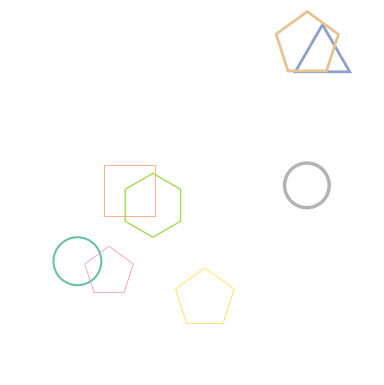[{"shape": "circle", "thickness": 1.5, "radius": 0.31, "center": [0.201, 0.321]}, {"shape": "square", "thickness": 0.5, "radius": 0.33, "center": [0.337, 0.505]}, {"shape": "triangle", "thickness": 2, "radius": 0.41, "center": [0.838, 0.854]}, {"shape": "pentagon", "thickness": 0.5, "radius": 0.33, "center": [0.283, 0.294]}, {"shape": "hexagon", "thickness": 1, "radius": 0.41, "center": [0.397, 0.467]}, {"shape": "pentagon", "thickness": 0.5, "radius": 0.4, "center": [0.532, 0.224]}, {"shape": "pentagon", "thickness": 2, "radius": 0.43, "center": [0.798, 0.885]}, {"shape": "circle", "thickness": 2.5, "radius": 0.29, "center": [0.797, 0.519]}]